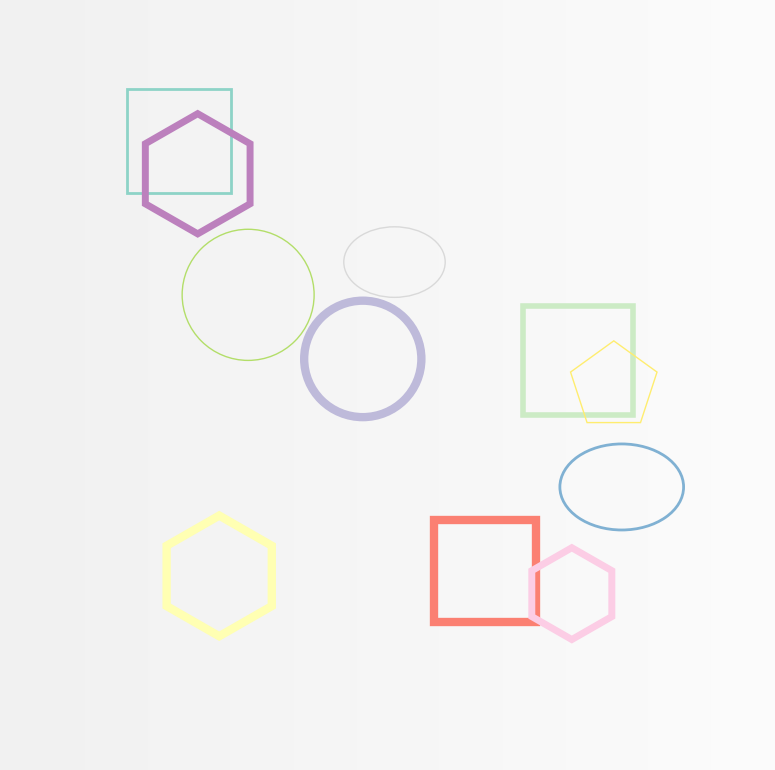[{"shape": "square", "thickness": 1, "radius": 0.34, "center": [0.231, 0.817]}, {"shape": "hexagon", "thickness": 3, "radius": 0.39, "center": [0.283, 0.252]}, {"shape": "circle", "thickness": 3, "radius": 0.38, "center": [0.468, 0.534]}, {"shape": "square", "thickness": 3, "radius": 0.33, "center": [0.626, 0.259]}, {"shape": "oval", "thickness": 1, "radius": 0.4, "center": [0.802, 0.368]}, {"shape": "circle", "thickness": 0.5, "radius": 0.43, "center": [0.32, 0.617]}, {"shape": "hexagon", "thickness": 2.5, "radius": 0.3, "center": [0.738, 0.229]}, {"shape": "oval", "thickness": 0.5, "radius": 0.33, "center": [0.509, 0.66]}, {"shape": "hexagon", "thickness": 2.5, "radius": 0.39, "center": [0.255, 0.774]}, {"shape": "square", "thickness": 2, "radius": 0.35, "center": [0.745, 0.532]}, {"shape": "pentagon", "thickness": 0.5, "radius": 0.29, "center": [0.792, 0.499]}]